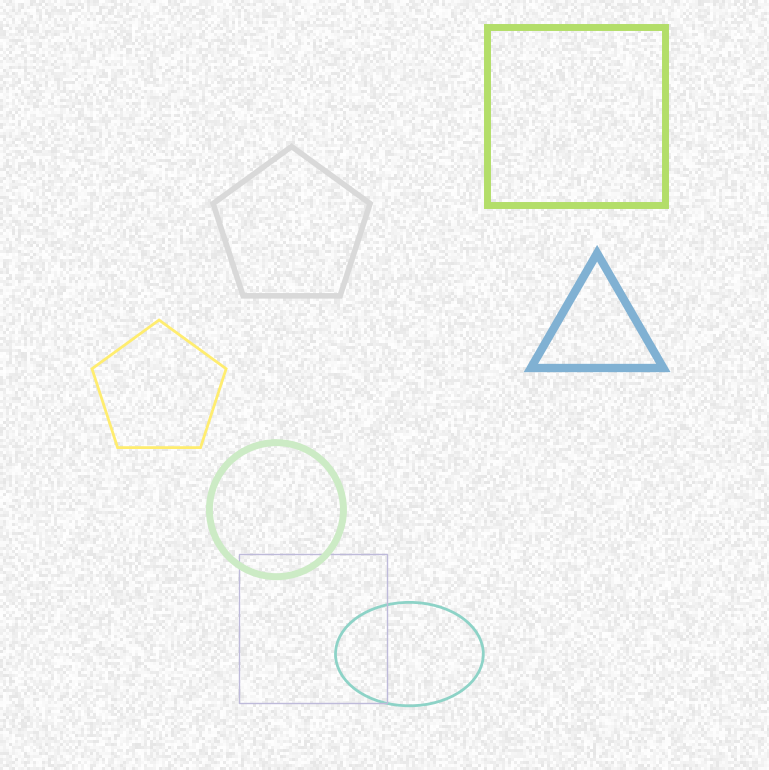[{"shape": "oval", "thickness": 1, "radius": 0.48, "center": [0.532, 0.151]}, {"shape": "square", "thickness": 0.5, "radius": 0.48, "center": [0.407, 0.184]}, {"shape": "triangle", "thickness": 3, "radius": 0.5, "center": [0.775, 0.572]}, {"shape": "square", "thickness": 2.5, "radius": 0.58, "center": [0.748, 0.85]}, {"shape": "pentagon", "thickness": 2, "radius": 0.54, "center": [0.379, 0.703]}, {"shape": "circle", "thickness": 2.5, "radius": 0.44, "center": [0.359, 0.338]}, {"shape": "pentagon", "thickness": 1, "radius": 0.46, "center": [0.207, 0.493]}]